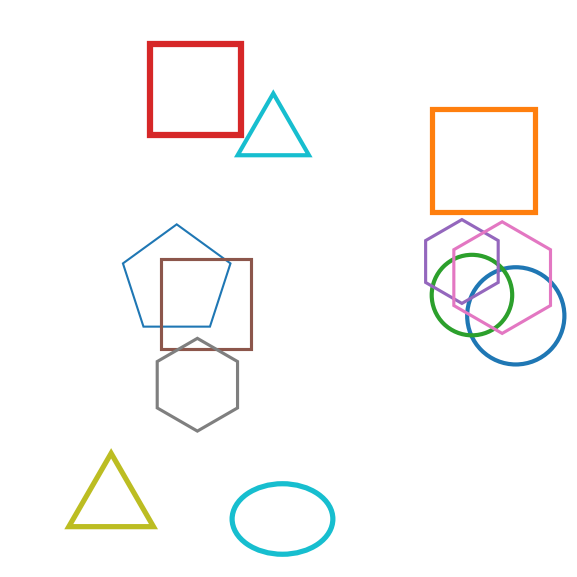[{"shape": "circle", "thickness": 2, "radius": 0.42, "center": [0.893, 0.452]}, {"shape": "pentagon", "thickness": 1, "radius": 0.49, "center": [0.306, 0.513]}, {"shape": "square", "thickness": 2.5, "radius": 0.45, "center": [0.837, 0.722]}, {"shape": "circle", "thickness": 2, "radius": 0.35, "center": [0.817, 0.488]}, {"shape": "square", "thickness": 3, "radius": 0.39, "center": [0.338, 0.845]}, {"shape": "hexagon", "thickness": 1.5, "radius": 0.36, "center": [0.8, 0.546]}, {"shape": "square", "thickness": 1.5, "radius": 0.39, "center": [0.356, 0.473]}, {"shape": "hexagon", "thickness": 1.5, "radius": 0.48, "center": [0.87, 0.518]}, {"shape": "hexagon", "thickness": 1.5, "radius": 0.4, "center": [0.342, 0.333]}, {"shape": "triangle", "thickness": 2.5, "radius": 0.42, "center": [0.192, 0.129]}, {"shape": "triangle", "thickness": 2, "radius": 0.36, "center": [0.473, 0.766]}, {"shape": "oval", "thickness": 2.5, "radius": 0.44, "center": [0.489, 0.1]}]